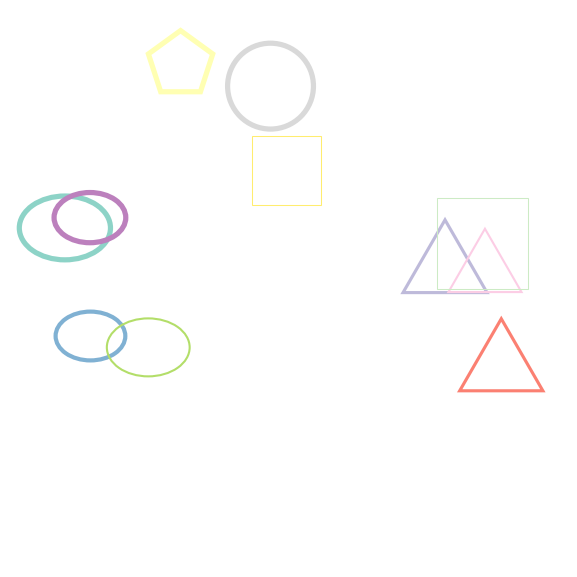[{"shape": "oval", "thickness": 2.5, "radius": 0.39, "center": [0.112, 0.604]}, {"shape": "pentagon", "thickness": 2.5, "radius": 0.29, "center": [0.313, 0.888]}, {"shape": "triangle", "thickness": 1.5, "radius": 0.42, "center": [0.771, 0.534]}, {"shape": "triangle", "thickness": 1.5, "radius": 0.42, "center": [0.868, 0.364]}, {"shape": "oval", "thickness": 2, "radius": 0.3, "center": [0.157, 0.417]}, {"shape": "oval", "thickness": 1, "radius": 0.36, "center": [0.257, 0.398]}, {"shape": "triangle", "thickness": 1, "radius": 0.37, "center": [0.84, 0.53]}, {"shape": "circle", "thickness": 2.5, "radius": 0.37, "center": [0.468, 0.85]}, {"shape": "oval", "thickness": 2.5, "radius": 0.31, "center": [0.156, 0.622]}, {"shape": "square", "thickness": 0.5, "radius": 0.4, "center": [0.835, 0.577]}, {"shape": "square", "thickness": 0.5, "radius": 0.3, "center": [0.496, 0.703]}]